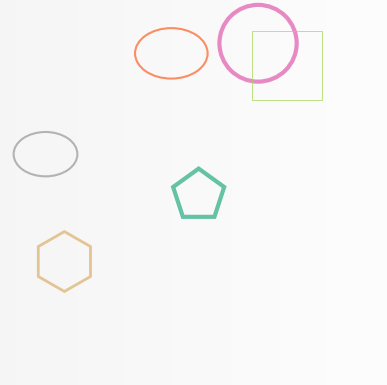[{"shape": "pentagon", "thickness": 3, "radius": 0.35, "center": [0.513, 0.493]}, {"shape": "oval", "thickness": 1.5, "radius": 0.47, "center": [0.442, 0.861]}, {"shape": "circle", "thickness": 3, "radius": 0.5, "center": [0.666, 0.888]}, {"shape": "square", "thickness": 0.5, "radius": 0.45, "center": [0.741, 0.83]}, {"shape": "hexagon", "thickness": 2, "radius": 0.39, "center": [0.166, 0.321]}, {"shape": "oval", "thickness": 1.5, "radius": 0.41, "center": [0.117, 0.6]}]